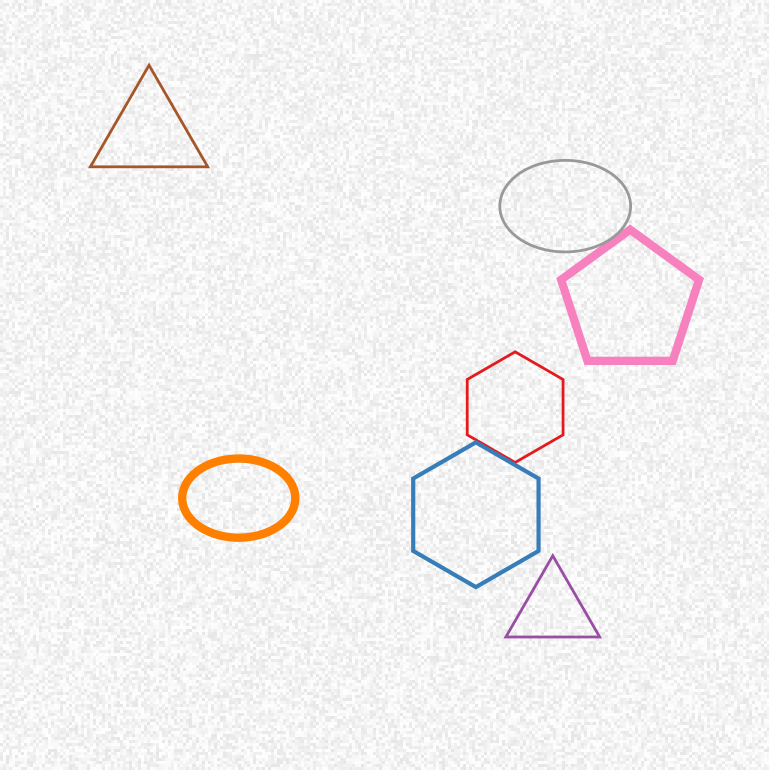[{"shape": "hexagon", "thickness": 1, "radius": 0.36, "center": [0.669, 0.471]}, {"shape": "hexagon", "thickness": 1.5, "radius": 0.47, "center": [0.618, 0.332]}, {"shape": "triangle", "thickness": 1, "radius": 0.35, "center": [0.718, 0.208]}, {"shape": "oval", "thickness": 3, "radius": 0.37, "center": [0.31, 0.353]}, {"shape": "triangle", "thickness": 1, "radius": 0.44, "center": [0.194, 0.827]}, {"shape": "pentagon", "thickness": 3, "radius": 0.47, "center": [0.818, 0.608]}, {"shape": "oval", "thickness": 1, "radius": 0.42, "center": [0.734, 0.732]}]